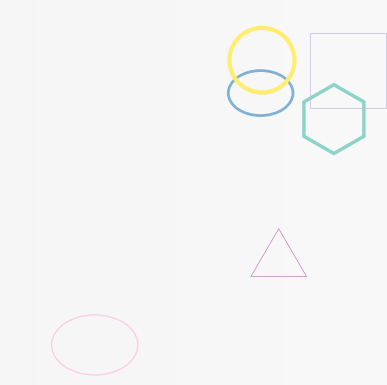[{"shape": "hexagon", "thickness": 2.5, "radius": 0.45, "center": [0.862, 0.691]}, {"shape": "square", "thickness": 0.5, "radius": 0.49, "center": [0.899, 0.816]}, {"shape": "oval", "thickness": 2, "radius": 0.42, "center": [0.673, 0.758]}, {"shape": "oval", "thickness": 1, "radius": 0.56, "center": [0.245, 0.104]}, {"shape": "triangle", "thickness": 0.5, "radius": 0.41, "center": [0.719, 0.323]}, {"shape": "circle", "thickness": 3, "radius": 0.42, "center": [0.676, 0.843]}]